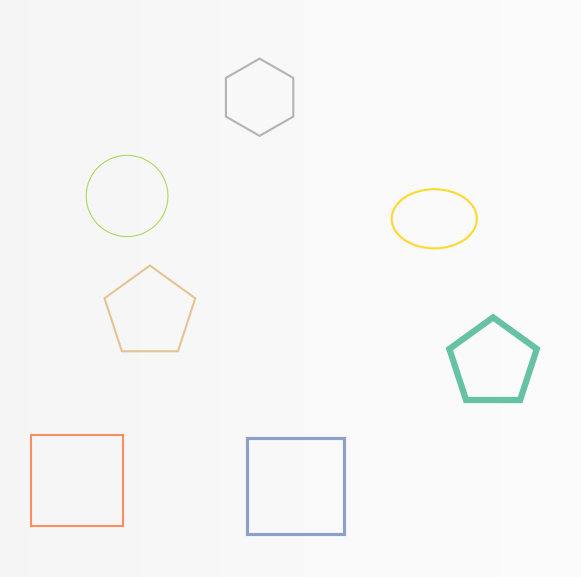[{"shape": "pentagon", "thickness": 3, "radius": 0.4, "center": [0.848, 0.37]}, {"shape": "square", "thickness": 1, "radius": 0.4, "center": [0.133, 0.167]}, {"shape": "square", "thickness": 1.5, "radius": 0.42, "center": [0.508, 0.158]}, {"shape": "circle", "thickness": 0.5, "radius": 0.35, "center": [0.219, 0.66]}, {"shape": "oval", "thickness": 1, "radius": 0.37, "center": [0.747, 0.62]}, {"shape": "pentagon", "thickness": 1, "radius": 0.41, "center": [0.258, 0.457]}, {"shape": "hexagon", "thickness": 1, "radius": 0.33, "center": [0.447, 0.831]}]